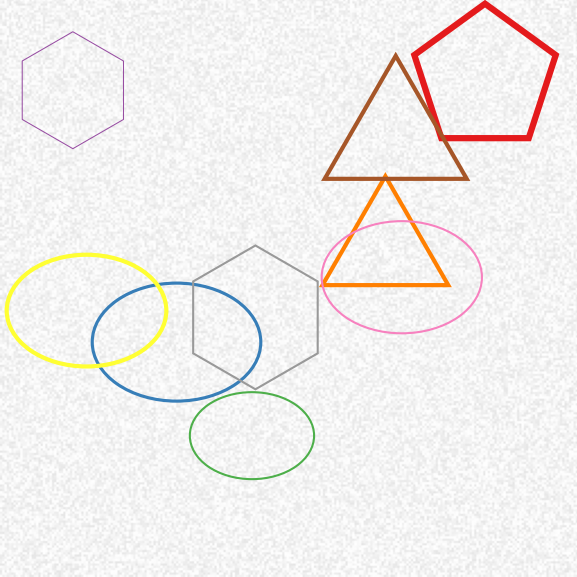[{"shape": "pentagon", "thickness": 3, "radius": 0.64, "center": [0.84, 0.864]}, {"shape": "oval", "thickness": 1.5, "radius": 0.73, "center": [0.306, 0.407]}, {"shape": "oval", "thickness": 1, "radius": 0.54, "center": [0.436, 0.245]}, {"shape": "hexagon", "thickness": 0.5, "radius": 0.51, "center": [0.126, 0.843]}, {"shape": "triangle", "thickness": 2, "radius": 0.63, "center": [0.667, 0.568]}, {"shape": "oval", "thickness": 2, "radius": 0.69, "center": [0.15, 0.461]}, {"shape": "triangle", "thickness": 2, "radius": 0.71, "center": [0.685, 0.76]}, {"shape": "oval", "thickness": 1, "radius": 0.69, "center": [0.696, 0.519]}, {"shape": "hexagon", "thickness": 1, "radius": 0.62, "center": [0.442, 0.45]}]